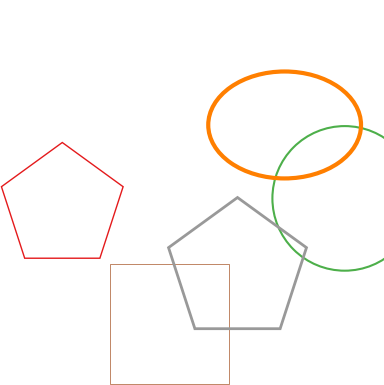[{"shape": "pentagon", "thickness": 1, "radius": 0.83, "center": [0.162, 0.464]}, {"shape": "circle", "thickness": 1.5, "radius": 0.94, "center": [0.895, 0.485]}, {"shape": "oval", "thickness": 3, "radius": 0.99, "center": [0.739, 0.675]}, {"shape": "square", "thickness": 0.5, "radius": 0.78, "center": [0.44, 0.158]}, {"shape": "pentagon", "thickness": 2, "radius": 0.94, "center": [0.617, 0.299]}]